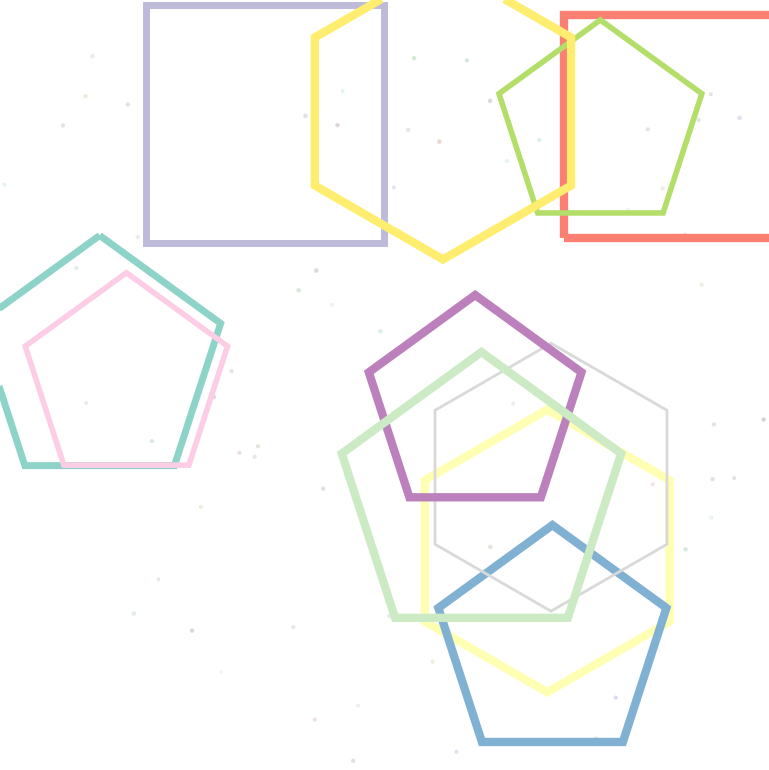[{"shape": "pentagon", "thickness": 2.5, "radius": 0.83, "center": [0.129, 0.529]}, {"shape": "hexagon", "thickness": 3, "radius": 0.92, "center": [0.711, 0.285]}, {"shape": "square", "thickness": 2.5, "radius": 0.77, "center": [0.344, 0.839]}, {"shape": "square", "thickness": 3, "radius": 0.72, "center": [0.877, 0.836]}, {"shape": "pentagon", "thickness": 3, "radius": 0.78, "center": [0.717, 0.162]}, {"shape": "pentagon", "thickness": 2, "radius": 0.69, "center": [0.78, 0.836]}, {"shape": "pentagon", "thickness": 2, "radius": 0.69, "center": [0.164, 0.508]}, {"shape": "hexagon", "thickness": 1, "radius": 0.87, "center": [0.716, 0.38]}, {"shape": "pentagon", "thickness": 3, "radius": 0.73, "center": [0.617, 0.472]}, {"shape": "pentagon", "thickness": 3, "radius": 0.95, "center": [0.625, 0.352]}, {"shape": "hexagon", "thickness": 3, "radius": 0.96, "center": [0.575, 0.855]}]